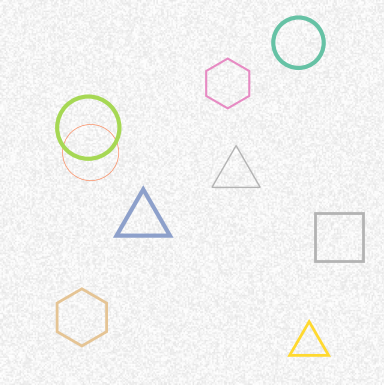[{"shape": "circle", "thickness": 3, "radius": 0.33, "center": [0.775, 0.889]}, {"shape": "circle", "thickness": 0.5, "radius": 0.36, "center": [0.235, 0.604]}, {"shape": "triangle", "thickness": 3, "radius": 0.4, "center": [0.372, 0.428]}, {"shape": "hexagon", "thickness": 1.5, "radius": 0.32, "center": [0.592, 0.783]}, {"shape": "circle", "thickness": 3, "radius": 0.4, "center": [0.229, 0.668]}, {"shape": "triangle", "thickness": 2, "radius": 0.29, "center": [0.803, 0.106]}, {"shape": "hexagon", "thickness": 2, "radius": 0.37, "center": [0.213, 0.176]}, {"shape": "square", "thickness": 2, "radius": 0.31, "center": [0.881, 0.384]}, {"shape": "triangle", "thickness": 1, "radius": 0.36, "center": [0.613, 0.549]}]